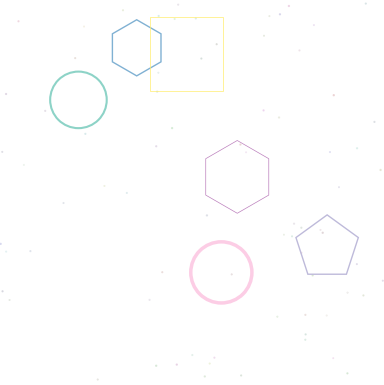[{"shape": "circle", "thickness": 1.5, "radius": 0.37, "center": [0.204, 0.741]}, {"shape": "pentagon", "thickness": 1, "radius": 0.43, "center": [0.85, 0.357]}, {"shape": "hexagon", "thickness": 1, "radius": 0.36, "center": [0.355, 0.876]}, {"shape": "circle", "thickness": 2.5, "radius": 0.4, "center": [0.575, 0.292]}, {"shape": "hexagon", "thickness": 0.5, "radius": 0.47, "center": [0.616, 0.541]}, {"shape": "square", "thickness": 0.5, "radius": 0.48, "center": [0.485, 0.861]}]